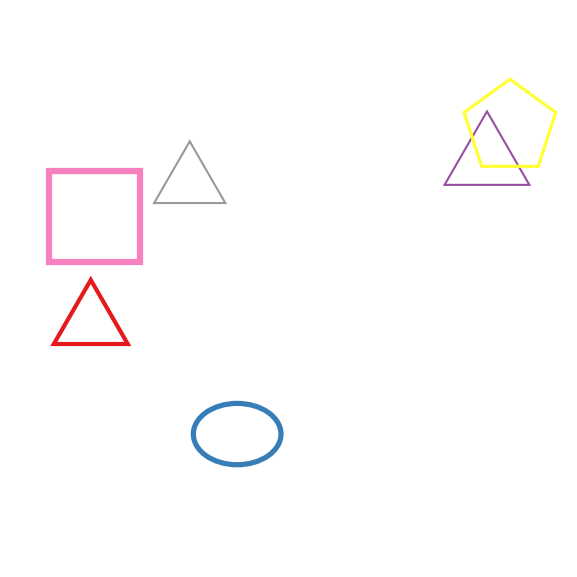[{"shape": "triangle", "thickness": 2, "radius": 0.37, "center": [0.157, 0.44]}, {"shape": "oval", "thickness": 2.5, "radius": 0.38, "center": [0.411, 0.247]}, {"shape": "triangle", "thickness": 1, "radius": 0.42, "center": [0.843, 0.721]}, {"shape": "pentagon", "thickness": 1.5, "radius": 0.42, "center": [0.883, 0.779]}, {"shape": "square", "thickness": 3, "radius": 0.39, "center": [0.164, 0.624]}, {"shape": "triangle", "thickness": 1, "radius": 0.36, "center": [0.329, 0.683]}]